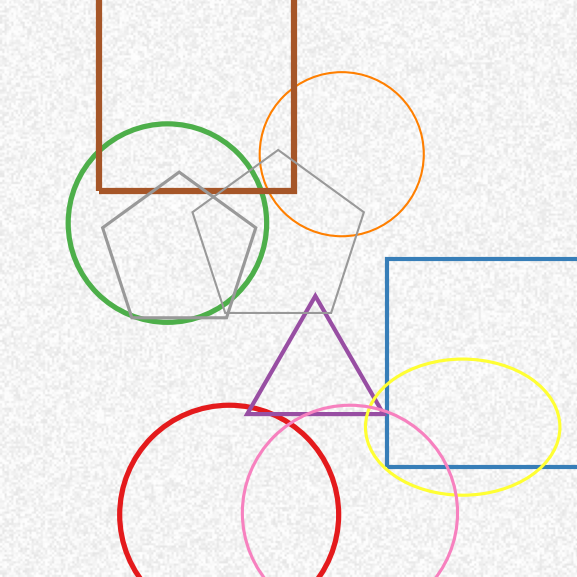[{"shape": "circle", "thickness": 2.5, "radius": 0.95, "center": [0.397, 0.108]}, {"shape": "square", "thickness": 2, "radius": 0.9, "center": [0.85, 0.371]}, {"shape": "circle", "thickness": 2.5, "radius": 0.86, "center": [0.29, 0.613]}, {"shape": "triangle", "thickness": 2, "radius": 0.68, "center": [0.546, 0.35]}, {"shape": "circle", "thickness": 1, "radius": 0.71, "center": [0.592, 0.732]}, {"shape": "oval", "thickness": 1.5, "radius": 0.84, "center": [0.801, 0.259]}, {"shape": "square", "thickness": 3, "radius": 0.85, "center": [0.341, 0.837]}, {"shape": "circle", "thickness": 1.5, "radius": 0.93, "center": [0.606, 0.111]}, {"shape": "pentagon", "thickness": 1, "radius": 0.78, "center": [0.482, 0.583]}, {"shape": "pentagon", "thickness": 1.5, "radius": 0.7, "center": [0.31, 0.562]}]